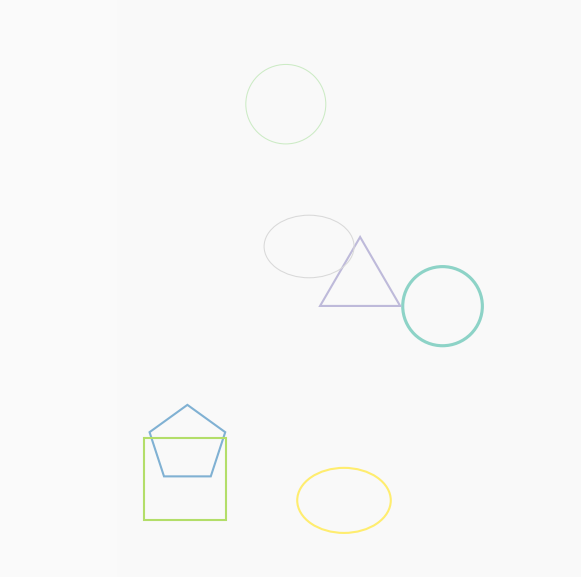[{"shape": "circle", "thickness": 1.5, "radius": 0.34, "center": [0.761, 0.469]}, {"shape": "triangle", "thickness": 1, "radius": 0.4, "center": [0.62, 0.509]}, {"shape": "pentagon", "thickness": 1, "radius": 0.34, "center": [0.322, 0.23]}, {"shape": "square", "thickness": 1, "radius": 0.35, "center": [0.318, 0.17]}, {"shape": "oval", "thickness": 0.5, "radius": 0.39, "center": [0.532, 0.572]}, {"shape": "circle", "thickness": 0.5, "radius": 0.34, "center": [0.492, 0.819]}, {"shape": "oval", "thickness": 1, "radius": 0.4, "center": [0.592, 0.133]}]